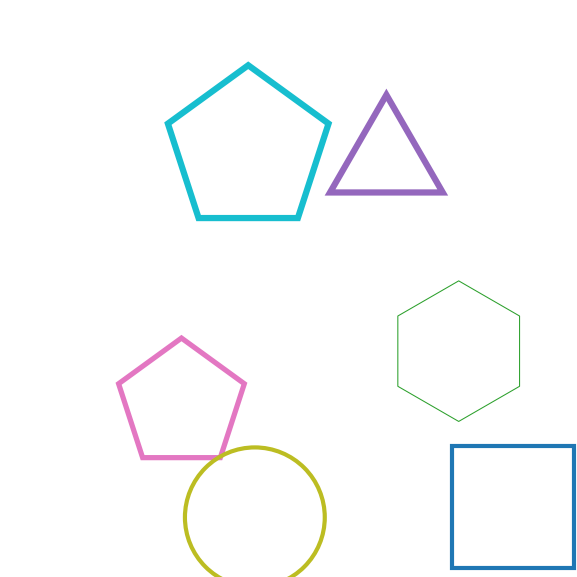[{"shape": "square", "thickness": 2, "radius": 0.53, "center": [0.889, 0.121]}, {"shape": "hexagon", "thickness": 0.5, "radius": 0.61, "center": [0.794, 0.391]}, {"shape": "triangle", "thickness": 3, "radius": 0.56, "center": [0.669, 0.722]}, {"shape": "pentagon", "thickness": 2.5, "radius": 0.57, "center": [0.314, 0.299]}, {"shape": "circle", "thickness": 2, "radius": 0.61, "center": [0.441, 0.103]}, {"shape": "pentagon", "thickness": 3, "radius": 0.73, "center": [0.43, 0.74]}]